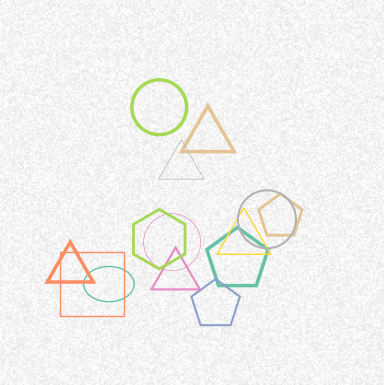[{"shape": "oval", "thickness": 1, "radius": 0.33, "center": [0.283, 0.262]}, {"shape": "pentagon", "thickness": 2.5, "radius": 0.42, "center": [0.617, 0.326]}, {"shape": "square", "thickness": 1, "radius": 0.42, "center": [0.238, 0.262]}, {"shape": "triangle", "thickness": 2.5, "radius": 0.35, "center": [0.182, 0.302]}, {"shape": "pentagon", "thickness": 1.5, "radius": 0.33, "center": [0.56, 0.209]}, {"shape": "triangle", "thickness": 1.5, "radius": 0.36, "center": [0.456, 0.285]}, {"shape": "circle", "thickness": 0.5, "radius": 0.37, "center": [0.447, 0.371]}, {"shape": "circle", "thickness": 2.5, "radius": 0.36, "center": [0.414, 0.721]}, {"shape": "hexagon", "thickness": 2, "radius": 0.39, "center": [0.414, 0.379]}, {"shape": "triangle", "thickness": 1, "radius": 0.4, "center": [0.633, 0.38]}, {"shape": "triangle", "thickness": 2.5, "radius": 0.4, "center": [0.54, 0.646]}, {"shape": "pentagon", "thickness": 2, "radius": 0.3, "center": [0.728, 0.437]}, {"shape": "circle", "thickness": 1.5, "radius": 0.38, "center": [0.693, 0.43]}, {"shape": "triangle", "thickness": 0.5, "radius": 0.34, "center": [0.471, 0.569]}]